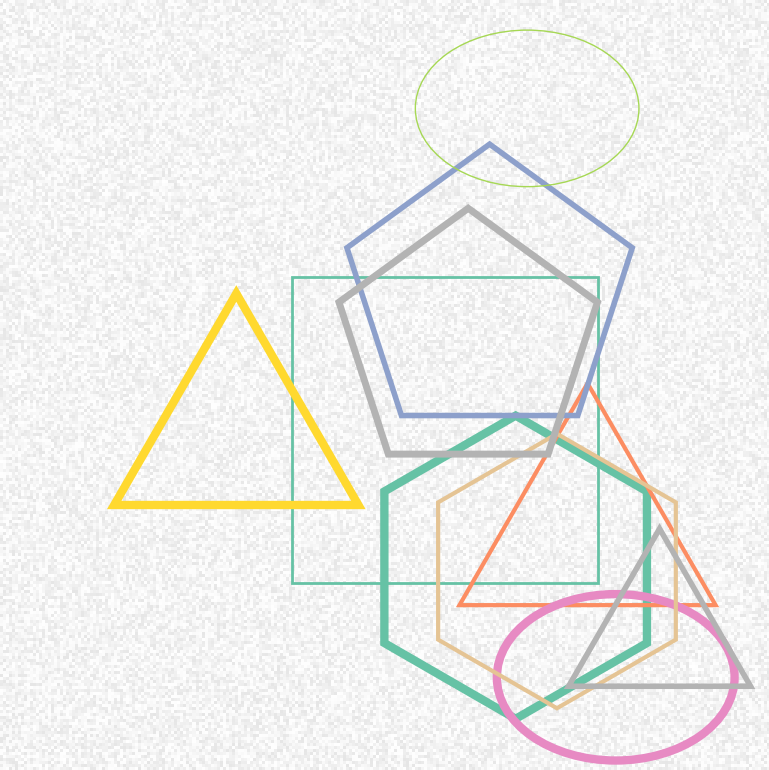[{"shape": "square", "thickness": 1, "radius": 0.99, "center": [0.578, 0.442]}, {"shape": "hexagon", "thickness": 3, "radius": 0.98, "center": [0.67, 0.263]}, {"shape": "triangle", "thickness": 1.5, "radius": 0.96, "center": [0.763, 0.31]}, {"shape": "pentagon", "thickness": 2, "radius": 0.97, "center": [0.636, 0.618]}, {"shape": "oval", "thickness": 3, "radius": 0.77, "center": [0.8, 0.12]}, {"shape": "oval", "thickness": 0.5, "radius": 0.73, "center": [0.685, 0.859]}, {"shape": "triangle", "thickness": 3, "radius": 0.92, "center": [0.307, 0.436]}, {"shape": "hexagon", "thickness": 1.5, "radius": 0.89, "center": [0.723, 0.258]}, {"shape": "triangle", "thickness": 2, "radius": 0.68, "center": [0.857, 0.177]}, {"shape": "pentagon", "thickness": 2.5, "radius": 0.88, "center": [0.608, 0.553]}]